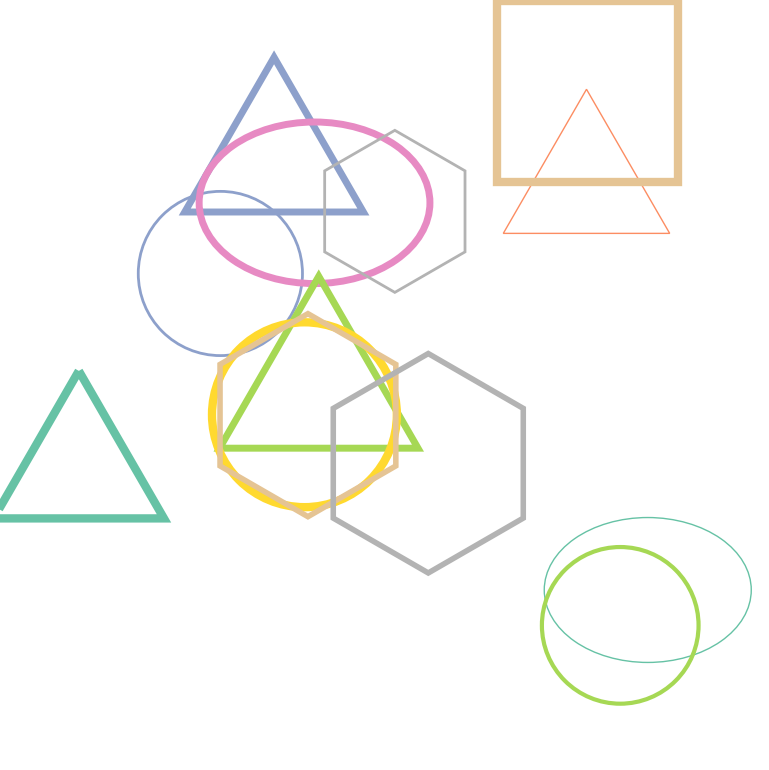[{"shape": "triangle", "thickness": 3, "radius": 0.64, "center": [0.102, 0.391]}, {"shape": "oval", "thickness": 0.5, "radius": 0.67, "center": [0.841, 0.234]}, {"shape": "triangle", "thickness": 0.5, "radius": 0.62, "center": [0.762, 0.759]}, {"shape": "circle", "thickness": 1, "radius": 0.53, "center": [0.286, 0.645]}, {"shape": "triangle", "thickness": 2.5, "radius": 0.67, "center": [0.356, 0.792]}, {"shape": "oval", "thickness": 2.5, "radius": 0.75, "center": [0.408, 0.737]}, {"shape": "circle", "thickness": 1.5, "radius": 0.51, "center": [0.805, 0.188]}, {"shape": "triangle", "thickness": 2.5, "radius": 0.74, "center": [0.414, 0.492]}, {"shape": "circle", "thickness": 3, "radius": 0.6, "center": [0.395, 0.461]}, {"shape": "square", "thickness": 3, "radius": 0.59, "center": [0.763, 0.881]}, {"shape": "hexagon", "thickness": 2, "radius": 0.66, "center": [0.4, 0.461]}, {"shape": "hexagon", "thickness": 2, "radius": 0.71, "center": [0.556, 0.398]}, {"shape": "hexagon", "thickness": 1, "radius": 0.53, "center": [0.513, 0.725]}]